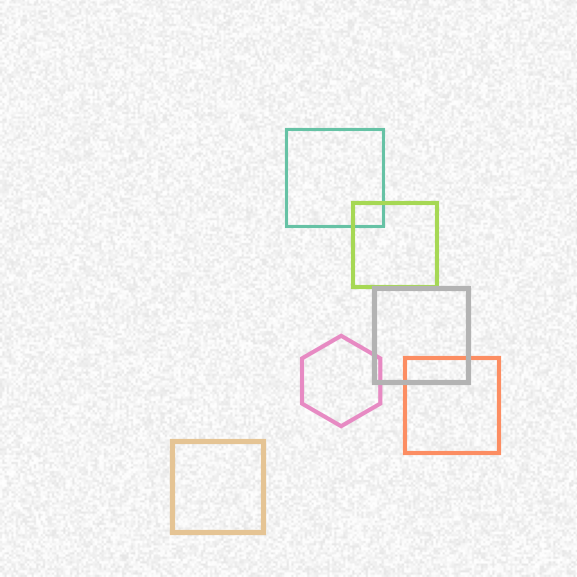[{"shape": "square", "thickness": 1.5, "radius": 0.42, "center": [0.579, 0.692]}, {"shape": "square", "thickness": 2, "radius": 0.41, "center": [0.783, 0.297]}, {"shape": "hexagon", "thickness": 2, "radius": 0.39, "center": [0.591, 0.339]}, {"shape": "square", "thickness": 2, "radius": 0.36, "center": [0.684, 0.575]}, {"shape": "square", "thickness": 2.5, "radius": 0.39, "center": [0.377, 0.157]}, {"shape": "square", "thickness": 2.5, "radius": 0.41, "center": [0.729, 0.419]}]